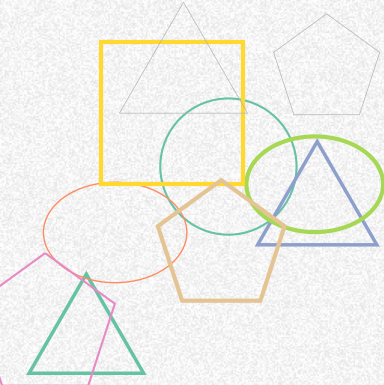[{"shape": "triangle", "thickness": 2.5, "radius": 0.86, "center": [0.224, 0.116]}, {"shape": "circle", "thickness": 1.5, "radius": 0.88, "center": [0.593, 0.567]}, {"shape": "oval", "thickness": 1, "radius": 0.93, "center": [0.299, 0.396]}, {"shape": "triangle", "thickness": 2.5, "radius": 0.89, "center": [0.824, 0.453]}, {"shape": "pentagon", "thickness": 1.5, "radius": 0.95, "center": [0.117, 0.152]}, {"shape": "oval", "thickness": 3, "radius": 0.89, "center": [0.818, 0.521]}, {"shape": "square", "thickness": 3, "radius": 0.92, "center": [0.446, 0.707]}, {"shape": "pentagon", "thickness": 3, "radius": 0.87, "center": [0.575, 0.359]}, {"shape": "pentagon", "thickness": 0.5, "radius": 0.72, "center": [0.848, 0.819]}, {"shape": "triangle", "thickness": 0.5, "radius": 0.96, "center": [0.477, 0.802]}]